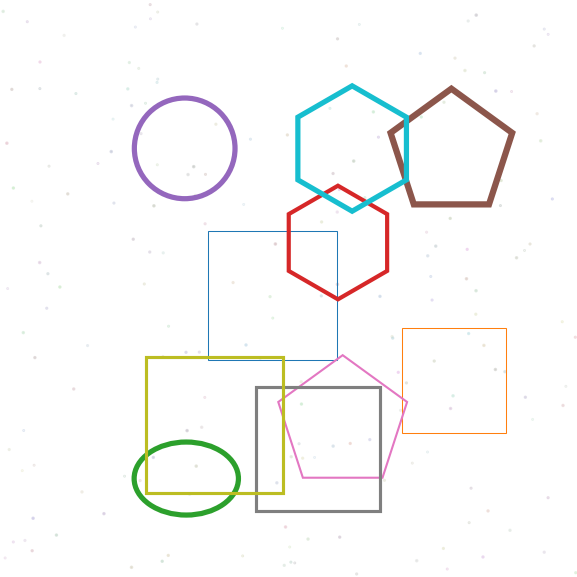[{"shape": "square", "thickness": 0.5, "radius": 0.56, "center": [0.472, 0.488]}, {"shape": "square", "thickness": 0.5, "radius": 0.45, "center": [0.786, 0.34]}, {"shape": "oval", "thickness": 2.5, "radius": 0.45, "center": [0.323, 0.17]}, {"shape": "hexagon", "thickness": 2, "radius": 0.49, "center": [0.585, 0.579]}, {"shape": "circle", "thickness": 2.5, "radius": 0.44, "center": [0.32, 0.742]}, {"shape": "pentagon", "thickness": 3, "radius": 0.55, "center": [0.782, 0.735]}, {"shape": "pentagon", "thickness": 1, "radius": 0.59, "center": [0.593, 0.267]}, {"shape": "square", "thickness": 1.5, "radius": 0.54, "center": [0.55, 0.222]}, {"shape": "square", "thickness": 1.5, "radius": 0.59, "center": [0.371, 0.263]}, {"shape": "hexagon", "thickness": 2.5, "radius": 0.54, "center": [0.61, 0.742]}]